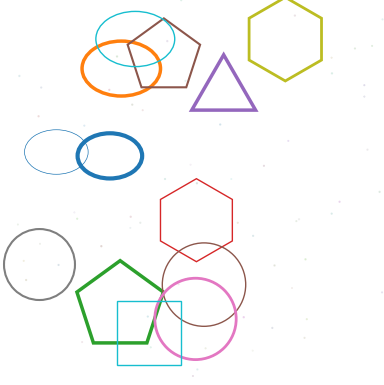[{"shape": "oval", "thickness": 3, "radius": 0.42, "center": [0.285, 0.595]}, {"shape": "oval", "thickness": 0.5, "radius": 0.41, "center": [0.146, 0.605]}, {"shape": "oval", "thickness": 2.5, "radius": 0.51, "center": [0.315, 0.822]}, {"shape": "pentagon", "thickness": 2.5, "radius": 0.59, "center": [0.312, 0.205]}, {"shape": "hexagon", "thickness": 1, "radius": 0.54, "center": [0.51, 0.428]}, {"shape": "triangle", "thickness": 2.5, "radius": 0.48, "center": [0.581, 0.762]}, {"shape": "circle", "thickness": 1, "radius": 0.54, "center": [0.53, 0.261]}, {"shape": "pentagon", "thickness": 1.5, "radius": 0.49, "center": [0.426, 0.853]}, {"shape": "circle", "thickness": 2, "radius": 0.53, "center": [0.508, 0.172]}, {"shape": "circle", "thickness": 1.5, "radius": 0.46, "center": [0.103, 0.313]}, {"shape": "hexagon", "thickness": 2, "radius": 0.54, "center": [0.741, 0.898]}, {"shape": "oval", "thickness": 1, "radius": 0.51, "center": [0.351, 0.899]}, {"shape": "square", "thickness": 1, "radius": 0.42, "center": [0.387, 0.135]}]